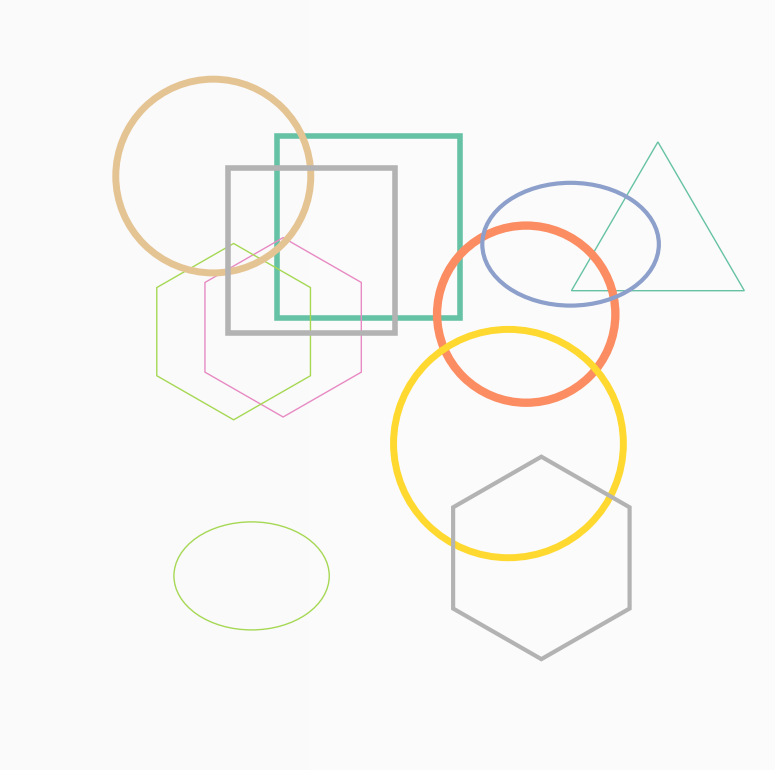[{"shape": "square", "thickness": 2, "radius": 0.59, "center": [0.476, 0.705]}, {"shape": "triangle", "thickness": 0.5, "radius": 0.64, "center": [0.849, 0.687]}, {"shape": "circle", "thickness": 3, "radius": 0.58, "center": [0.679, 0.592]}, {"shape": "oval", "thickness": 1.5, "radius": 0.57, "center": [0.736, 0.683]}, {"shape": "hexagon", "thickness": 0.5, "radius": 0.58, "center": [0.365, 0.575]}, {"shape": "hexagon", "thickness": 0.5, "radius": 0.57, "center": [0.301, 0.569]}, {"shape": "oval", "thickness": 0.5, "radius": 0.5, "center": [0.325, 0.252]}, {"shape": "circle", "thickness": 2.5, "radius": 0.74, "center": [0.656, 0.424]}, {"shape": "circle", "thickness": 2.5, "radius": 0.63, "center": [0.275, 0.771]}, {"shape": "hexagon", "thickness": 1.5, "radius": 0.66, "center": [0.699, 0.275]}, {"shape": "square", "thickness": 2, "radius": 0.54, "center": [0.402, 0.675]}]